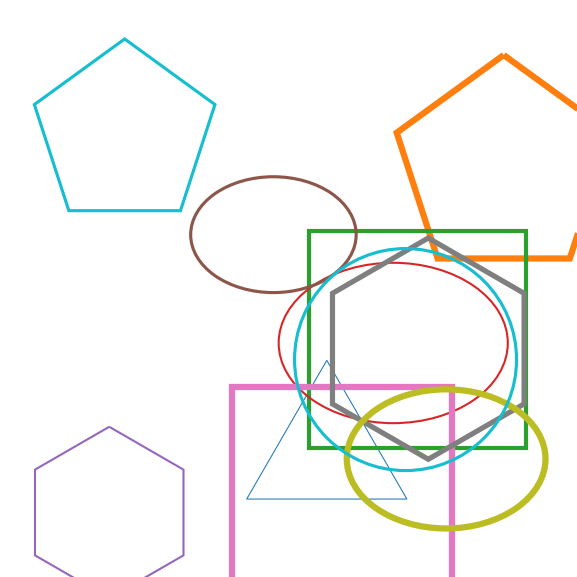[{"shape": "triangle", "thickness": 0.5, "radius": 0.8, "center": [0.566, 0.215]}, {"shape": "pentagon", "thickness": 3, "radius": 0.97, "center": [0.872, 0.709]}, {"shape": "square", "thickness": 2, "radius": 0.94, "center": [0.723, 0.411]}, {"shape": "oval", "thickness": 1, "radius": 0.99, "center": [0.681, 0.405]}, {"shape": "hexagon", "thickness": 1, "radius": 0.74, "center": [0.189, 0.112]}, {"shape": "oval", "thickness": 1.5, "radius": 0.72, "center": [0.473, 0.593]}, {"shape": "square", "thickness": 3, "radius": 0.95, "center": [0.592, 0.138]}, {"shape": "hexagon", "thickness": 2.5, "radius": 0.96, "center": [0.742, 0.395]}, {"shape": "oval", "thickness": 3, "radius": 0.86, "center": [0.773, 0.205]}, {"shape": "pentagon", "thickness": 1.5, "radius": 0.82, "center": [0.216, 0.767]}, {"shape": "circle", "thickness": 1.5, "radius": 0.96, "center": [0.702, 0.377]}]